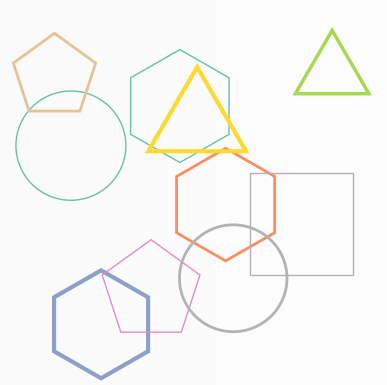[{"shape": "hexagon", "thickness": 1, "radius": 0.73, "center": [0.464, 0.725]}, {"shape": "circle", "thickness": 1, "radius": 0.71, "center": [0.183, 0.622]}, {"shape": "hexagon", "thickness": 2, "radius": 0.73, "center": [0.582, 0.469]}, {"shape": "hexagon", "thickness": 3, "radius": 0.7, "center": [0.261, 0.158]}, {"shape": "pentagon", "thickness": 1, "radius": 0.66, "center": [0.39, 0.245]}, {"shape": "triangle", "thickness": 2.5, "radius": 0.55, "center": [0.857, 0.811]}, {"shape": "triangle", "thickness": 3, "radius": 0.73, "center": [0.509, 0.68]}, {"shape": "pentagon", "thickness": 2, "radius": 0.56, "center": [0.141, 0.802]}, {"shape": "square", "thickness": 1, "radius": 0.67, "center": [0.778, 0.418]}, {"shape": "circle", "thickness": 2, "radius": 0.69, "center": [0.602, 0.277]}]